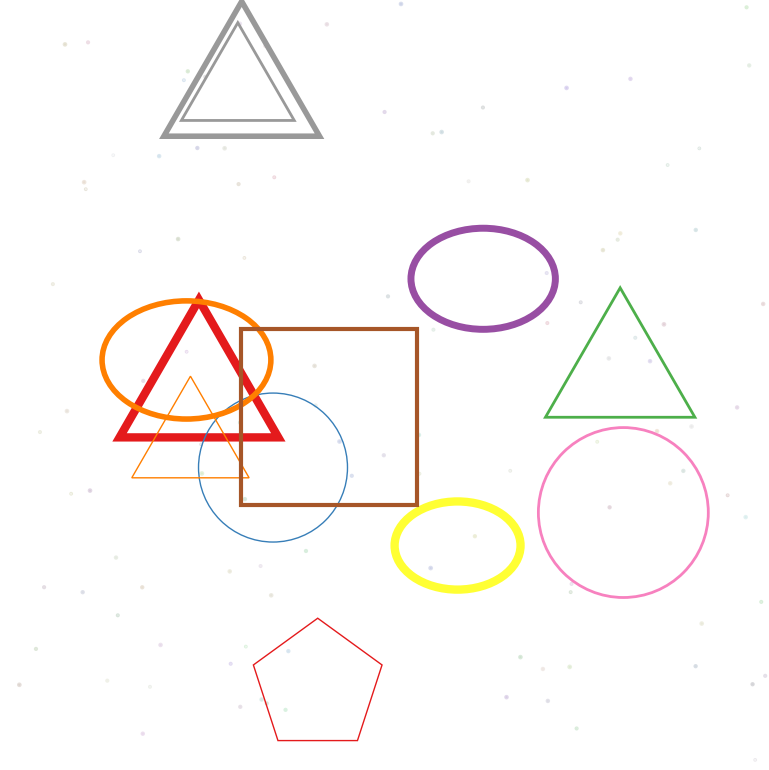[{"shape": "triangle", "thickness": 3, "radius": 0.6, "center": [0.258, 0.491]}, {"shape": "pentagon", "thickness": 0.5, "radius": 0.44, "center": [0.413, 0.109]}, {"shape": "circle", "thickness": 0.5, "radius": 0.48, "center": [0.355, 0.393]}, {"shape": "triangle", "thickness": 1, "radius": 0.56, "center": [0.805, 0.514]}, {"shape": "oval", "thickness": 2.5, "radius": 0.47, "center": [0.627, 0.638]}, {"shape": "triangle", "thickness": 0.5, "radius": 0.44, "center": [0.247, 0.423]}, {"shape": "oval", "thickness": 2, "radius": 0.55, "center": [0.242, 0.533]}, {"shape": "oval", "thickness": 3, "radius": 0.41, "center": [0.594, 0.292]}, {"shape": "square", "thickness": 1.5, "radius": 0.57, "center": [0.428, 0.459]}, {"shape": "circle", "thickness": 1, "radius": 0.55, "center": [0.81, 0.334]}, {"shape": "triangle", "thickness": 1, "radius": 0.42, "center": [0.309, 0.886]}, {"shape": "triangle", "thickness": 2, "radius": 0.58, "center": [0.314, 0.881]}]